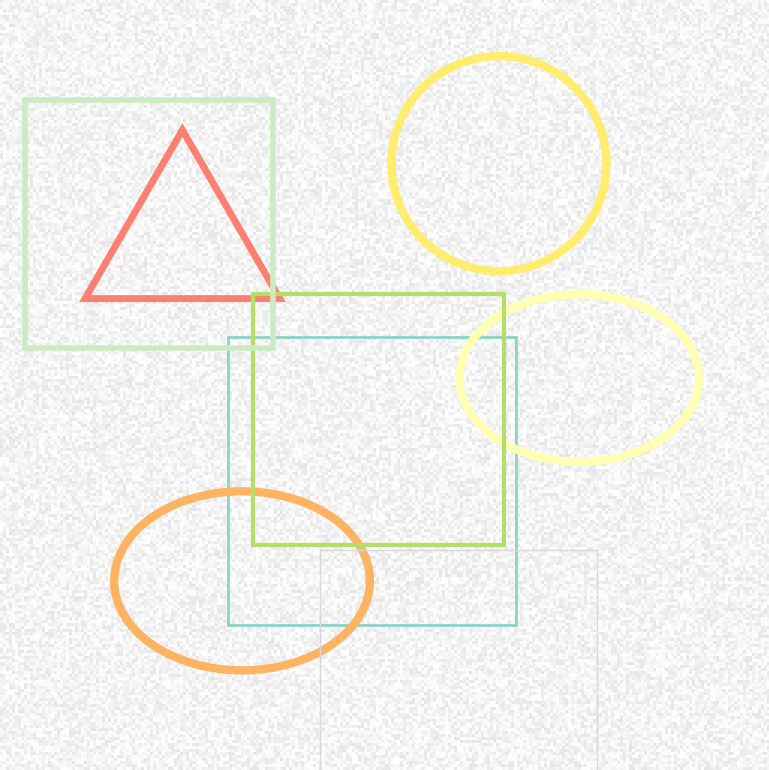[{"shape": "square", "thickness": 1, "radius": 0.93, "center": [0.484, 0.375]}, {"shape": "oval", "thickness": 3, "radius": 0.78, "center": [0.752, 0.509]}, {"shape": "triangle", "thickness": 2.5, "radius": 0.73, "center": [0.237, 0.685]}, {"shape": "oval", "thickness": 3, "radius": 0.83, "center": [0.314, 0.246]}, {"shape": "square", "thickness": 1.5, "radius": 0.82, "center": [0.492, 0.455]}, {"shape": "square", "thickness": 0.5, "radius": 0.9, "center": [0.596, 0.106]}, {"shape": "square", "thickness": 2, "radius": 0.81, "center": [0.193, 0.71]}, {"shape": "circle", "thickness": 3, "radius": 0.7, "center": [0.648, 0.787]}]